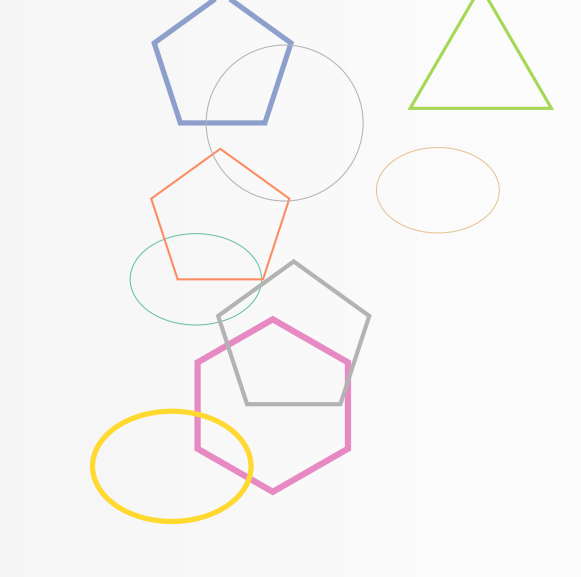[{"shape": "oval", "thickness": 0.5, "radius": 0.57, "center": [0.337, 0.515]}, {"shape": "pentagon", "thickness": 1, "radius": 0.62, "center": [0.379, 0.617]}, {"shape": "pentagon", "thickness": 2.5, "radius": 0.62, "center": [0.383, 0.886]}, {"shape": "hexagon", "thickness": 3, "radius": 0.75, "center": [0.469, 0.297]}, {"shape": "triangle", "thickness": 1.5, "radius": 0.7, "center": [0.827, 0.882]}, {"shape": "oval", "thickness": 2.5, "radius": 0.68, "center": [0.296, 0.192]}, {"shape": "oval", "thickness": 0.5, "radius": 0.53, "center": [0.753, 0.67]}, {"shape": "circle", "thickness": 0.5, "radius": 0.68, "center": [0.49, 0.786]}, {"shape": "pentagon", "thickness": 2, "radius": 0.68, "center": [0.505, 0.41]}]